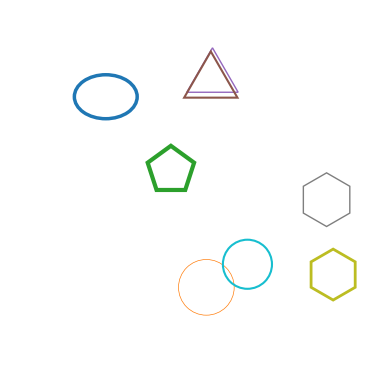[{"shape": "oval", "thickness": 2.5, "radius": 0.41, "center": [0.275, 0.749]}, {"shape": "circle", "thickness": 0.5, "radius": 0.36, "center": [0.536, 0.254]}, {"shape": "pentagon", "thickness": 3, "radius": 0.32, "center": [0.444, 0.558]}, {"shape": "triangle", "thickness": 1, "radius": 0.38, "center": [0.552, 0.799]}, {"shape": "triangle", "thickness": 1.5, "radius": 0.4, "center": [0.548, 0.786]}, {"shape": "hexagon", "thickness": 1, "radius": 0.35, "center": [0.848, 0.481]}, {"shape": "hexagon", "thickness": 2, "radius": 0.33, "center": [0.865, 0.287]}, {"shape": "circle", "thickness": 1.5, "radius": 0.32, "center": [0.643, 0.314]}]